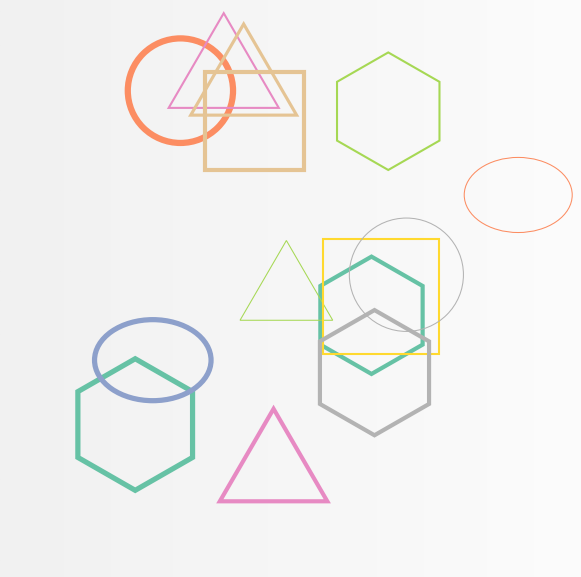[{"shape": "hexagon", "thickness": 2, "radius": 0.51, "center": [0.639, 0.453]}, {"shape": "hexagon", "thickness": 2.5, "radius": 0.57, "center": [0.233, 0.264]}, {"shape": "oval", "thickness": 0.5, "radius": 0.46, "center": [0.892, 0.662]}, {"shape": "circle", "thickness": 3, "radius": 0.45, "center": [0.31, 0.842]}, {"shape": "oval", "thickness": 2.5, "radius": 0.5, "center": [0.263, 0.375]}, {"shape": "triangle", "thickness": 2, "radius": 0.53, "center": [0.471, 0.184]}, {"shape": "triangle", "thickness": 1, "radius": 0.55, "center": [0.385, 0.867]}, {"shape": "triangle", "thickness": 0.5, "radius": 0.46, "center": [0.493, 0.491]}, {"shape": "hexagon", "thickness": 1, "radius": 0.51, "center": [0.668, 0.807]}, {"shape": "square", "thickness": 1, "radius": 0.5, "center": [0.656, 0.486]}, {"shape": "triangle", "thickness": 1.5, "radius": 0.53, "center": [0.419, 0.852]}, {"shape": "square", "thickness": 2, "radius": 0.43, "center": [0.438, 0.79]}, {"shape": "circle", "thickness": 0.5, "radius": 0.49, "center": [0.699, 0.523]}, {"shape": "hexagon", "thickness": 2, "radius": 0.54, "center": [0.644, 0.354]}]